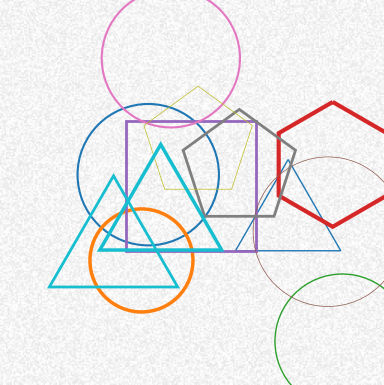[{"shape": "triangle", "thickness": 1, "radius": 0.79, "center": [0.748, 0.428]}, {"shape": "circle", "thickness": 1.5, "radius": 0.92, "center": [0.385, 0.546]}, {"shape": "circle", "thickness": 2.5, "radius": 0.67, "center": [0.367, 0.324]}, {"shape": "circle", "thickness": 1, "radius": 0.87, "center": [0.889, 0.113]}, {"shape": "hexagon", "thickness": 3, "radius": 0.81, "center": [0.864, 0.573]}, {"shape": "square", "thickness": 2, "radius": 0.84, "center": [0.497, 0.516]}, {"shape": "circle", "thickness": 0.5, "radius": 0.97, "center": [0.852, 0.398]}, {"shape": "circle", "thickness": 1.5, "radius": 0.9, "center": [0.444, 0.849]}, {"shape": "pentagon", "thickness": 2, "radius": 0.77, "center": [0.622, 0.562]}, {"shape": "pentagon", "thickness": 0.5, "radius": 0.74, "center": [0.515, 0.628]}, {"shape": "triangle", "thickness": 2, "radius": 0.96, "center": [0.295, 0.351]}, {"shape": "triangle", "thickness": 2.5, "radius": 0.91, "center": [0.417, 0.442]}]